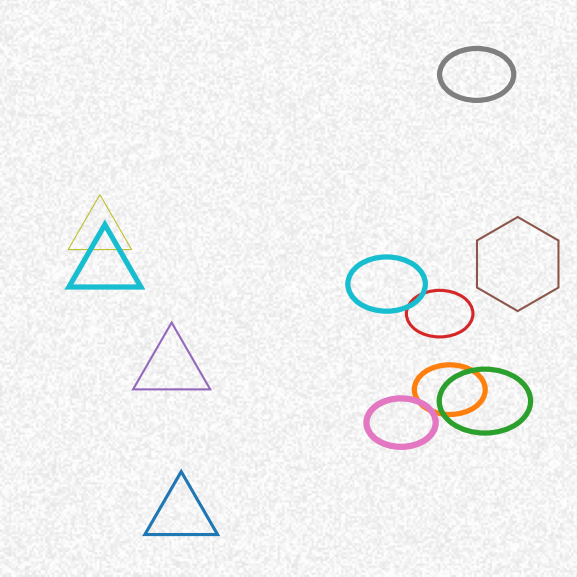[{"shape": "triangle", "thickness": 1.5, "radius": 0.36, "center": [0.314, 0.11]}, {"shape": "oval", "thickness": 2.5, "radius": 0.31, "center": [0.779, 0.324]}, {"shape": "oval", "thickness": 2.5, "radius": 0.4, "center": [0.84, 0.305]}, {"shape": "oval", "thickness": 1.5, "radius": 0.29, "center": [0.761, 0.456]}, {"shape": "triangle", "thickness": 1, "radius": 0.39, "center": [0.297, 0.363]}, {"shape": "hexagon", "thickness": 1, "radius": 0.41, "center": [0.896, 0.542]}, {"shape": "oval", "thickness": 3, "radius": 0.3, "center": [0.694, 0.267]}, {"shape": "oval", "thickness": 2.5, "radius": 0.32, "center": [0.825, 0.87]}, {"shape": "triangle", "thickness": 0.5, "radius": 0.32, "center": [0.173, 0.599]}, {"shape": "oval", "thickness": 2.5, "radius": 0.34, "center": [0.669, 0.507]}, {"shape": "triangle", "thickness": 2.5, "radius": 0.36, "center": [0.182, 0.538]}]